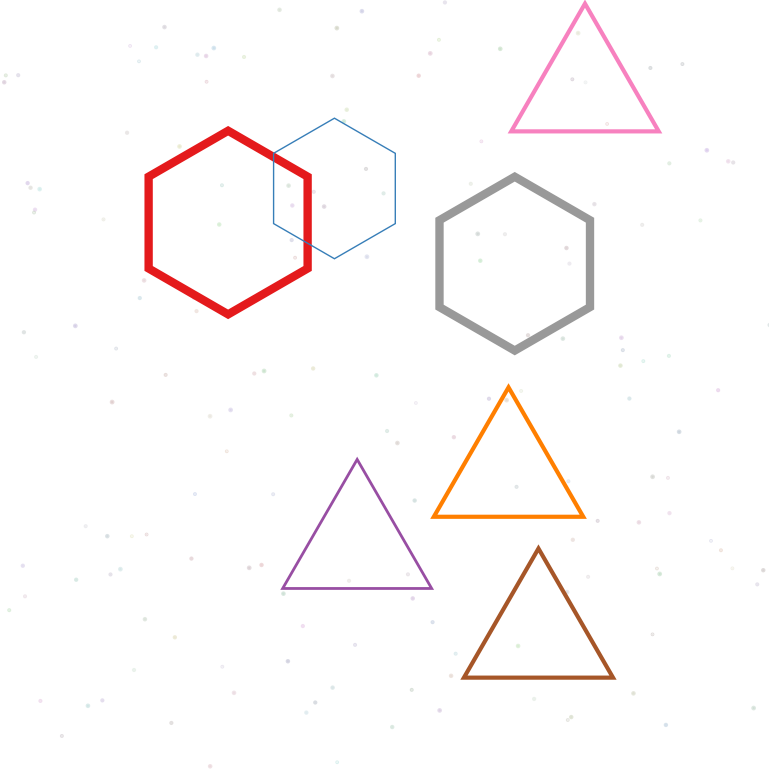[{"shape": "hexagon", "thickness": 3, "radius": 0.6, "center": [0.296, 0.711]}, {"shape": "hexagon", "thickness": 0.5, "radius": 0.46, "center": [0.434, 0.755]}, {"shape": "triangle", "thickness": 1, "radius": 0.56, "center": [0.464, 0.292]}, {"shape": "triangle", "thickness": 1.5, "radius": 0.56, "center": [0.66, 0.385]}, {"shape": "triangle", "thickness": 1.5, "radius": 0.56, "center": [0.699, 0.176]}, {"shape": "triangle", "thickness": 1.5, "radius": 0.55, "center": [0.76, 0.885]}, {"shape": "hexagon", "thickness": 3, "radius": 0.56, "center": [0.669, 0.658]}]